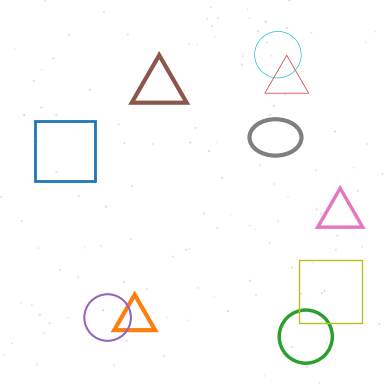[{"shape": "square", "thickness": 2, "radius": 0.39, "center": [0.169, 0.609]}, {"shape": "triangle", "thickness": 3, "radius": 0.31, "center": [0.35, 0.173]}, {"shape": "circle", "thickness": 2.5, "radius": 0.35, "center": [0.794, 0.126]}, {"shape": "triangle", "thickness": 0.5, "radius": 0.33, "center": [0.745, 0.791]}, {"shape": "circle", "thickness": 1.5, "radius": 0.3, "center": [0.28, 0.175]}, {"shape": "triangle", "thickness": 3, "radius": 0.41, "center": [0.414, 0.774]}, {"shape": "triangle", "thickness": 2.5, "radius": 0.34, "center": [0.884, 0.444]}, {"shape": "oval", "thickness": 3, "radius": 0.34, "center": [0.716, 0.643]}, {"shape": "square", "thickness": 1, "radius": 0.41, "center": [0.858, 0.244]}, {"shape": "circle", "thickness": 0.5, "radius": 0.3, "center": [0.722, 0.858]}]